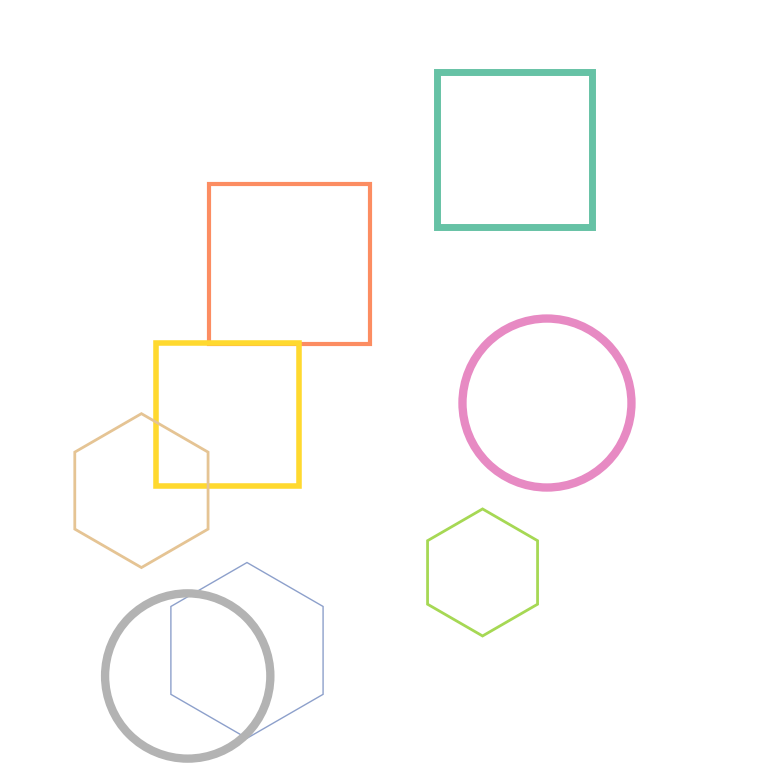[{"shape": "square", "thickness": 2.5, "radius": 0.5, "center": [0.668, 0.806]}, {"shape": "square", "thickness": 1.5, "radius": 0.52, "center": [0.376, 0.657]}, {"shape": "hexagon", "thickness": 0.5, "radius": 0.57, "center": [0.321, 0.155]}, {"shape": "circle", "thickness": 3, "radius": 0.55, "center": [0.71, 0.477]}, {"shape": "hexagon", "thickness": 1, "radius": 0.41, "center": [0.627, 0.257]}, {"shape": "square", "thickness": 2, "radius": 0.47, "center": [0.296, 0.461]}, {"shape": "hexagon", "thickness": 1, "radius": 0.5, "center": [0.184, 0.363]}, {"shape": "circle", "thickness": 3, "radius": 0.54, "center": [0.244, 0.122]}]